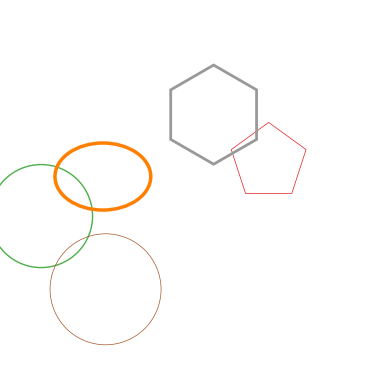[{"shape": "pentagon", "thickness": 0.5, "radius": 0.51, "center": [0.698, 0.58]}, {"shape": "circle", "thickness": 1, "radius": 0.67, "center": [0.107, 0.439]}, {"shape": "oval", "thickness": 2.5, "radius": 0.62, "center": [0.267, 0.541]}, {"shape": "circle", "thickness": 0.5, "radius": 0.72, "center": [0.274, 0.249]}, {"shape": "hexagon", "thickness": 2, "radius": 0.64, "center": [0.555, 0.702]}]